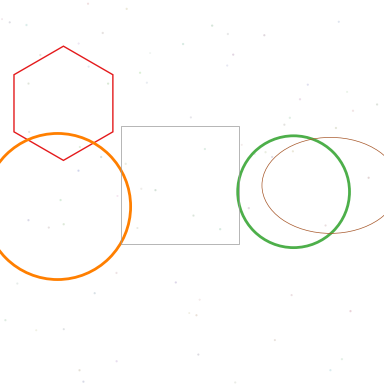[{"shape": "hexagon", "thickness": 1, "radius": 0.74, "center": [0.165, 0.732]}, {"shape": "circle", "thickness": 2, "radius": 0.73, "center": [0.763, 0.502]}, {"shape": "circle", "thickness": 2, "radius": 0.95, "center": [0.15, 0.464]}, {"shape": "oval", "thickness": 0.5, "radius": 0.89, "center": [0.858, 0.518]}, {"shape": "square", "thickness": 0.5, "radius": 0.76, "center": [0.467, 0.52]}]